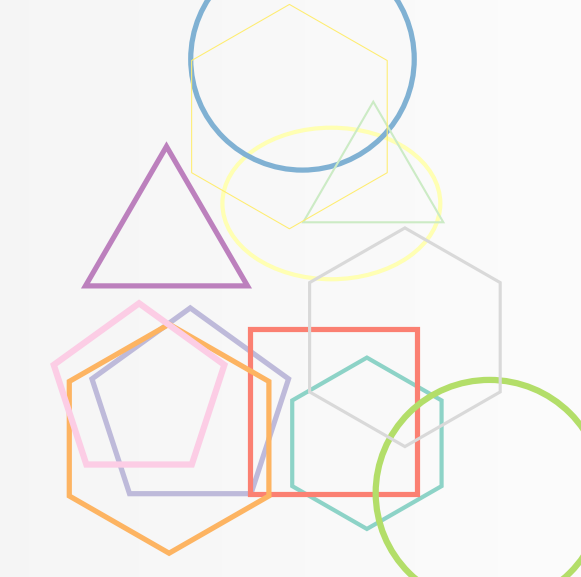[{"shape": "hexagon", "thickness": 2, "radius": 0.74, "center": [0.631, 0.232]}, {"shape": "oval", "thickness": 2, "radius": 0.94, "center": [0.57, 0.647]}, {"shape": "pentagon", "thickness": 2.5, "radius": 0.89, "center": [0.327, 0.288]}, {"shape": "square", "thickness": 2.5, "radius": 0.72, "center": [0.575, 0.287]}, {"shape": "circle", "thickness": 2.5, "radius": 0.96, "center": [0.52, 0.897]}, {"shape": "hexagon", "thickness": 2.5, "radius": 0.99, "center": [0.291, 0.239]}, {"shape": "circle", "thickness": 3, "radius": 0.98, "center": [0.842, 0.146]}, {"shape": "pentagon", "thickness": 3, "radius": 0.77, "center": [0.239, 0.32]}, {"shape": "hexagon", "thickness": 1.5, "radius": 0.95, "center": [0.697, 0.415]}, {"shape": "triangle", "thickness": 2.5, "radius": 0.8, "center": [0.286, 0.585]}, {"shape": "triangle", "thickness": 1, "radius": 0.7, "center": [0.642, 0.684]}, {"shape": "hexagon", "thickness": 0.5, "radius": 0.97, "center": [0.498, 0.797]}]